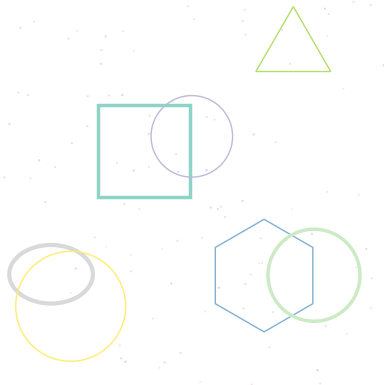[{"shape": "square", "thickness": 2.5, "radius": 0.59, "center": [0.374, 0.608]}, {"shape": "circle", "thickness": 1, "radius": 0.53, "center": [0.498, 0.646]}, {"shape": "hexagon", "thickness": 1, "radius": 0.73, "center": [0.686, 0.284]}, {"shape": "triangle", "thickness": 1, "radius": 0.56, "center": [0.762, 0.87]}, {"shape": "oval", "thickness": 3, "radius": 0.54, "center": [0.133, 0.288]}, {"shape": "circle", "thickness": 2.5, "radius": 0.6, "center": [0.816, 0.285]}, {"shape": "circle", "thickness": 1, "radius": 0.71, "center": [0.184, 0.204]}]